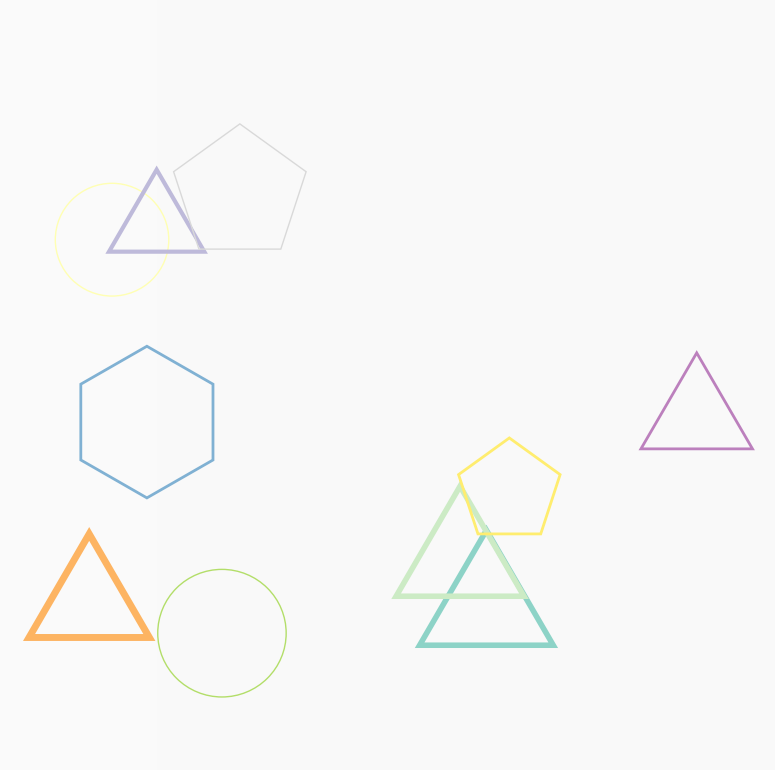[{"shape": "triangle", "thickness": 2, "radius": 0.5, "center": [0.628, 0.212]}, {"shape": "circle", "thickness": 0.5, "radius": 0.37, "center": [0.145, 0.689]}, {"shape": "triangle", "thickness": 1.5, "radius": 0.35, "center": [0.202, 0.709]}, {"shape": "hexagon", "thickness": 1, "radius": 0.49, "center": [0.19, 0.452]}, {"shape": "triangle", "thickness": 2.5, "radius": 0.45, "center": [0.115, 0.217]}, {"shape": "circle", "thickness": 0.5, "radius": 0.41, "center": [0.286, 0.178]}, {"shape": "pentagon", "thickness": 0.5, "radius": 0.45, "center": [0.309, 0.749]}, {"shape": "triangle", "thickness": 1, "radius": 0.42, "center": [0.899, 0.459]}, {"shape": "triangle", "thickness": 2, "radius": 0.48, "center": [0.594, 0.273]}, {"shape": "pentagon", "thickness": 1, "radius": 0.34, "center": [0.657, 0.362]}]